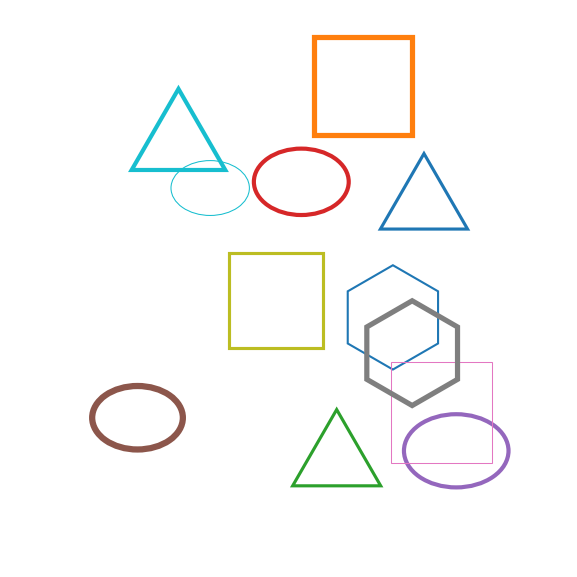[{"shape": "hexagon", "thickness": 1, "radius": 0.45, "center": [0.68, 0.45]}, {"shape": "triangle", "thickness": 1.5, "radius": 0.44, "center": [0.734, 0.646]}, {"shape": "square", "thickness": 2.5, "radius": 0.42, "center": [0.629, 0.851]}, {"shape": "triangle", "thickness": 1.5, "radius": 0.44, "center": [0.583, 0.202]}, {"shape": "oval", "thickness": 2, "radius": 0.41, "center": [0.522, 0.684]}, {"shape": "oval", "thickness": 2, "radius": 0.45, "center": [0.79, 0.219]}, {"shape": "oval", "thickness": 3, "radius": 0.39, "center": [0.238, 0.276]}, {"shape": "square", "thickness": 0.5, "radius": 0.44, "center": [0.765, 0.285]}, {"shape": "hexagon", "thickness": 2.5, "radius": 0.45, "center": [0.714, 0.388]}, {"shape": "square", "thickness": 1.5, "radius": 0.41, "center": [0.478, 0.479]}, {"shape": "oval", "thickness": 0.5, "radius": 0.34, "center": [0.364, 0.674]}, {"shape": "triangle", "thickness": 2, "radius": 0.47, "center": [0.309, 0.752]}]